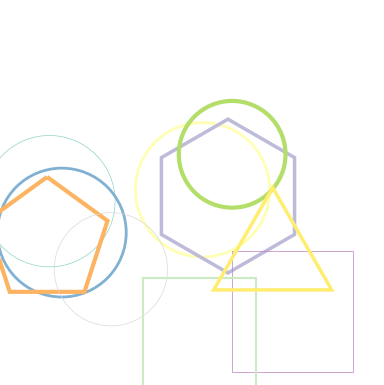[{"shape": "circle", "thickness": 0.5, "radius": 0.85, "center": [0.128, 0.477]}, {"shape": "circle", "thickness": 2, "radius": 0.87, "center": [0.526, 0.507]}, {"shape": "hexagon", "thickness": 2.5, "radius": 1.0, "center": [0.592, 0.491]}, {"shape": "circle", "thickness": 2, "radius": 0.84, "center": [0.16, 0.396]}, {"shape": "pentagon", "thickness": 3, "radius": 0.82, "center": [0.122, 0.375]}, {"shape": "circle", "thickness": 3, "radius": 0.69, "center": [0.603, 0.599]}, {"shape": "circle", "thickness": 0.5, "radius": 0.74, "center": [0.288, 0.301]}, {"shape": "square", "thickness": 0.5, "radius": 0.78, "center": [0.76, 0.191]}, {"shape": "square", "thickness": 1.5, "radius": 0.73, "center": [0.518, 0.133]}, {"shape": "triangle", "thickness": 2.5, "radius": 0.88, "center": [0.708, 0.335]}]